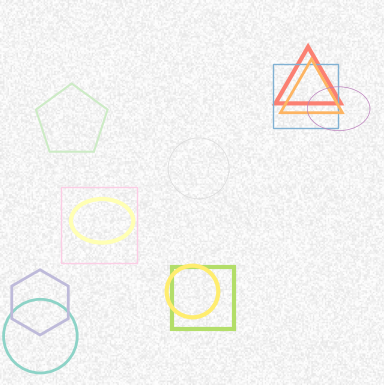[{"shape": "circle", "thickness": 2, "radius": 0.48, "center": [0.105, 0.127]}, {"shape": "oval", "thickness": 3, "radius": 0.4, "center": [0.265, 0.427]}, {"shape": "hexagon", "thickness": 2, "radius": 0.42, "center": [0.104, 0.215]}, {"shape": "triangle", "thickness": 3, "radius": 0.49, "center": [0.8, 0.78]}, {"shape": "square", "thickness": 1, "radius": 0.42, "center": [0.794, 0.751]}, {"shape": "triangle", "thickness": 2, "radius": 0.46, "center": [0.809, 0.754]}, {"shape": "square", "thickness": 3, "radius": 0.4, "center": [0.528, 0.225]}, {"shape": "square", "thickness": 1, "radius": 0.5, "center": [0.258, 0.416]}, {"shape": "circle", "thickness": 0.5, "radius": 0.4, "center": [0.516, 0.563]}, {"shape": "oval", "thickness": 0.5, "radius": 0.41, "center": [0.88, 0.718]}, {"shape": "pentagon", "thickness": 1.5, "radius": 0.49, "center": [0.186, 0.685]}, {"shape": "circle", "thickness": 3, "radius": 0.34, "center": [0.5, 0.243]}]